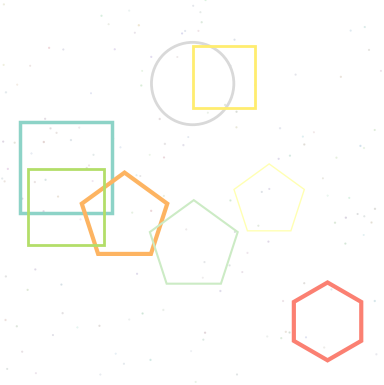[{"shape": "square", "thickness": 2.5, "radius": 0.59, "center": [0.172, 0.564]}, {"shape": "pentagon", "thickness": 1, "radius": 0.48, "center": [0.699, 0.478]}, {"shape": "hexagon", "thickness": 3, "radius": 0.51, "center": [0.851, 0.165]}, {"shape": "pentagon", "thickness": 3, "radius": 0.58, "center": [0.323, 0.435]}, {"shape": "square", "thickness": 2, "radius": 0.49, "center": [0.171, 0.463]}, {"shape": "circle", "thickness": 2, "radius": 0.53, "center": [0.5, 0.783]}, {"shape": "pentagon", "thickness": 1.5, "radius": 0.6, "center": [0.503, 0.36]}, {"shape": "square", "thickness": 2, "radius": 0.41, "center": [0.582, 0.8]}]